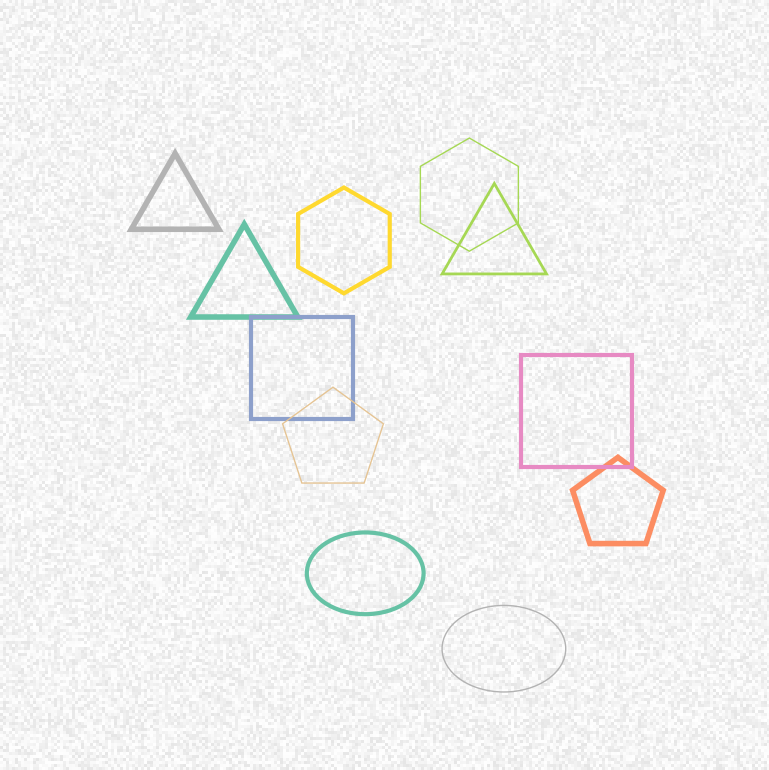[{"shape": "triangle", "thickness": 2, "radius": 0.4, "center": [0.317, 0.628]}, {"shape": "oval", "thickness": 1.5, "radius": 0.38, "center": [0.474, 0.255]}, {"shape": "pentagon", "thickness": 2, "radius": 0.31, "center": [0.802, 0.344]}, {"shape": "square", "thickness": 1.5, "radius": 0.33, "center": [0.393, 0.522]}, {"shape": "square", "thickness": 1.5, "radius": 0.36, "center": [0.749, 0.466]}, {"shape": "hexagon", "thickness": 0.5, "radius": 0.37, "center": [0.61, 0.747]}, {"shape": "triangle", "thickness": 1, "radius": 0.39, "center": [0.642, 0.683]}, {"shape": "hexagon", "thickness": 1.5, "radius": 0.34, "center": [0.447, 0.688]}, {"shape": "pentagon", "thickness": 0.5, "radius": 0.34, "center": [0.432, 0.428]}, {"shape": "triangle", "thickness": 2, "radius": 0.33, "center": [0.227, 0.735]}, {"shape": "oval", "thickness": 0.5, "radius": 0.4, "center": [0.654, 0.158]}]